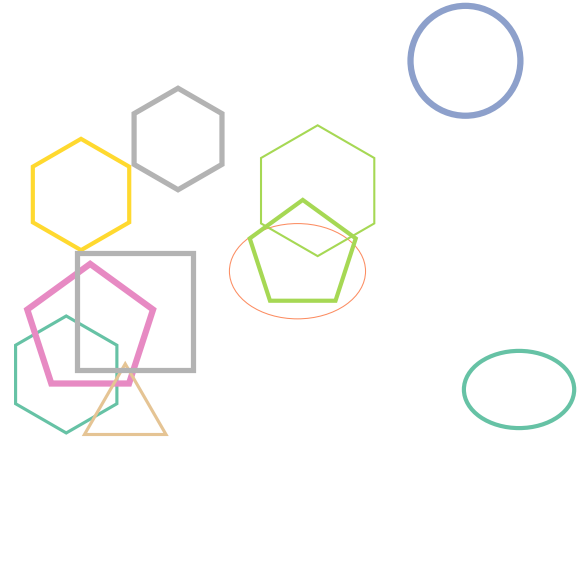[{"shape": "oval", "thickness": 2, "radius": 0.48, "center": [0.899, 0.325]}, {"shape": "hexagon", "thickness": 1.5, "radius": 0.51, "center": [0.115, 0.351]}, {"shape": "oval", "thickness": 0.5, "radius": 0.59, "center": [0.515, 0.529]}, {"shape": "circle", "thickness": 3, "radius": 0.48, "center": [0.806, 0.894]}, {"shape": "pentagon", "thickness": 3, "radius": 0.57, "center": [0.156, 0.428]}, {"shape": "pentagon", "thickness": 2, "radius": 0.48, "center": [0.524, 0.556]}, {"shape": "hexagon", "thickness": 1, "radius": 0.57, "center": [0.55, 0.669]}, {"shape": "hexagon", "thickness": 2, "radius": 0.48, "center": [0.14, 0.662]}, {"shape": "triangle", "thickness": 1.5, "radius": 0.41, "center": [0.217, 0.288]}, {"shape": "square", "thickness": 2.5, "radius": 0.5, "center": [0.234, 0.459]}, {"shape": "hexagon", "thickness": 2.5, "radius": 0.44, "center": [0.308, 0.758]}]